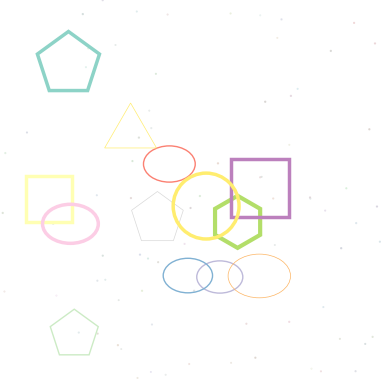[{"shape": "pentagon", "thickness": 2.5, "radius": 0.42, "center": [0.178, 0.833]}, {"shape": "square", "thickness": 2.5, "radius": 0.3, "center": [0.128, 0.484]}, {"shape": "oval", "thickness": 1, "radius": 0.3, "center": [0.571, 0.281]}, {"shape": "oval", "thickness": 1, "radius": 0.34, "center": [0.44, 0.574]}, {"shape": "oval", "thickness": 1, "radius": 0.32, "center": [0.488, 0.284]}, {"shape": "oval", "thickness": 0.5, "radius": 0.41, "center": [0.674, 0.283]}, {"shape": "hexagon", "thickness": 3, "radius": 0.34, "center": [0.617, 0.424]}, {"shape": "oval", "thickness": 2.5, "radius": 0.36, "center": [0.183, 0.419]}, {"shape": "pentagon", "thickness": 0.5, "radius": 0.35, "center": [0.409, 0.432]}, {"shape": "square", "thickness": 2.5, "radius": 0.38, "center": [0.674, 0.511]}, {"shape": "pentagon", "thickness": 1, "radius": 0.33, "center": [0.193, 0.131]}, {"shape": "circle", "thickness": 2.5, "radius": 0.43, "center": [0.535, 0.465]}, {"shape": "triangle", "thickness": 0.5, "radius": 0.39, "center": [0.339, 0.655]}]